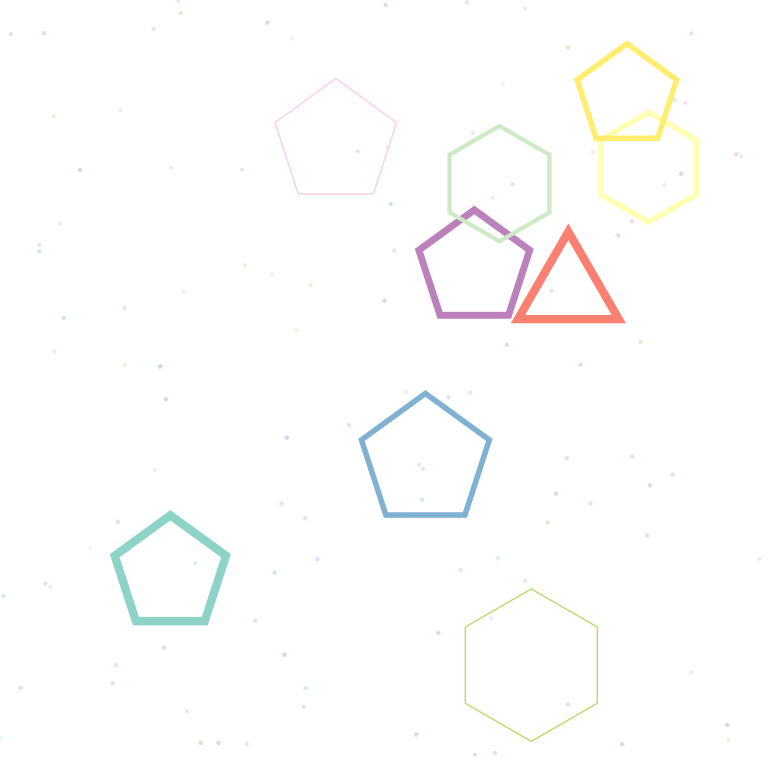[{"shape": "pentagon", "thickness": 3, "radius": 0.38, "center": [0.221, 0.255]}, {"shape": "hexagon", "thickness": 2, "radius": 0.36, "center": [0.842, 0.783]}, {"shape": "triangle", "thickness": 3, "radius": 0.38, "center": [0.738, 0.623]}, {"shape": "pentagon", "thickness": 2, "radius": 0.44, "center": [0.552, 0.402]}, {"shape": "hexagon", "thickness": 0.5, "radius": 0.49, "center": [0.69, 0.136]}, {"shape": "pentagon", "thickness": 0.5, "radius": 0.41, "center": [0.436, 0.815]}, {"shape": "pentagon", "thickness": 2.5, "radius": 0.38, "center": [0.616, 0.652]}, {"shape": "hexagon", "thickness": 1.5, "radius": 0.37, "center": [0.649, 0.762]}, {"shape": "pentagon", "thickness": 2, "radius": 0.34, "center": [0.814, 0.875]}]